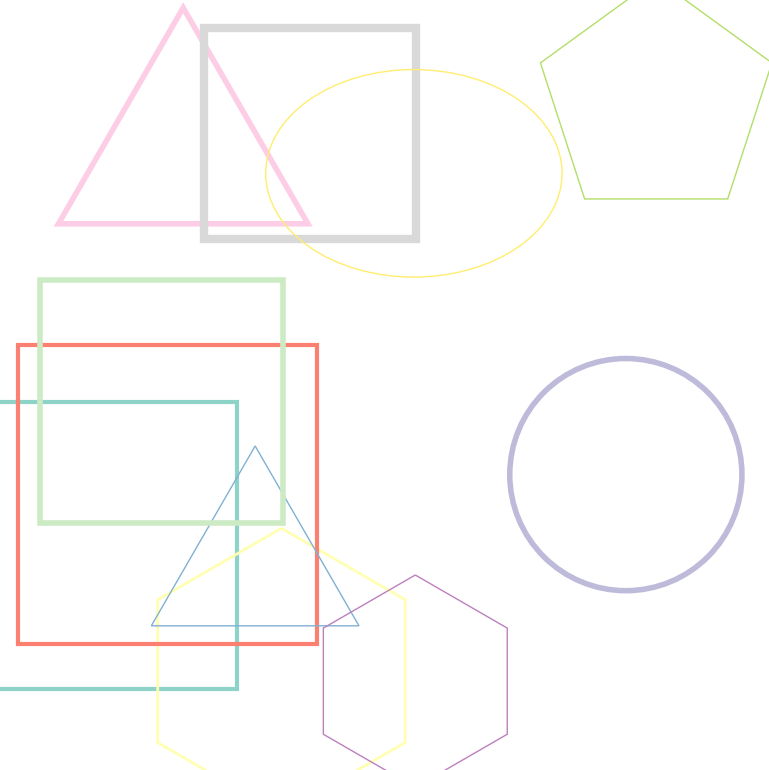[{"shape": "square", "thickness": 1.5, "radius": 0.93, "center": [0.122, 0.291]}, {"shape": "hexagon", "thickness": 1, "radius": 0.93, "center": [0.365, 0.128]}, {"shape": "circle", "thickness": 2, "radius": 0.75, "center": [0.813, 0.384]}, {"shape": "square", "thickness": 1.5, "radius": 0.97, "center": [0.217, 0.358]}, {"shape": "triangle", "thickness": 0.5, "radius": 0.78, "center": [0.331, 0.265]}, {"shape": "pentagon", "thickness": 0.5, "radius": 0.79, "center": [0.852, 0.869]}, {"shape": "triangle", "thickness": 2, "radius": 0.94, "center": [0.238, 0.803]}, {"shape": "square", "thickness": 3, "radius": 0.69, "center": [0.403, 0.826]}, {"shape": "hexagon", "thickness": 0.5, "radius": 0.69, "center": [0.539, 0.115]}, {"shape": "square", "thickness": 2, "radius": 0.79, "center": [0.209, 0.479]}, {"shape": "oval", "thickness": 0.5, "radius": 0.96, "center": [0.538, 0.775]}]